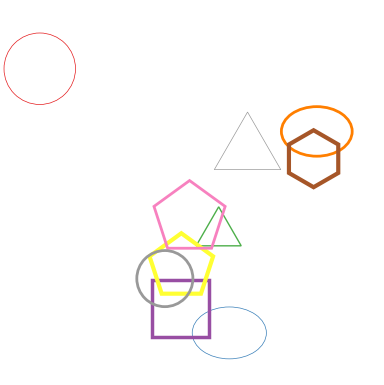[{"shape": "circle", "thickness": 0.5, "radius": 0.46, "center": [0.103, 0.821]}, {"shape": "oval", "thickness": 0.5, "radius": 0.48, "center": [0.596, 0.135]}, {"shape": "triangle", "thickness": 1, "radius": 0.34, "center": [0.568, 0.395]}, {"shape": "square", "thickness": 2.5, "radius": 0.37, "center": [0.468, 0.199]}, {"shape": "oval", "thickness": 2, "radius": 0.46, "center": [0.823, 0.659]}, {"shape": "pentagon", "thickness": 3, "radius": 0.43, "center": [0.471, 0.307]}, {"shape": "hexagon", "thickness": 3, "radius": 0.37, "center": [0.815, 0.588]}, {"shape": "pentagon", "thickness": 2, "radius": 0.49, "center": [0.492, 0.434]}, {"shape": "circle", "thickness": 2, "radius": 0.36, "center": [0.428, 0.276]}, {"shape": "triangle", "thickness": 0.5, "radius": 0.5, "center": [0.643, 0.609]}]